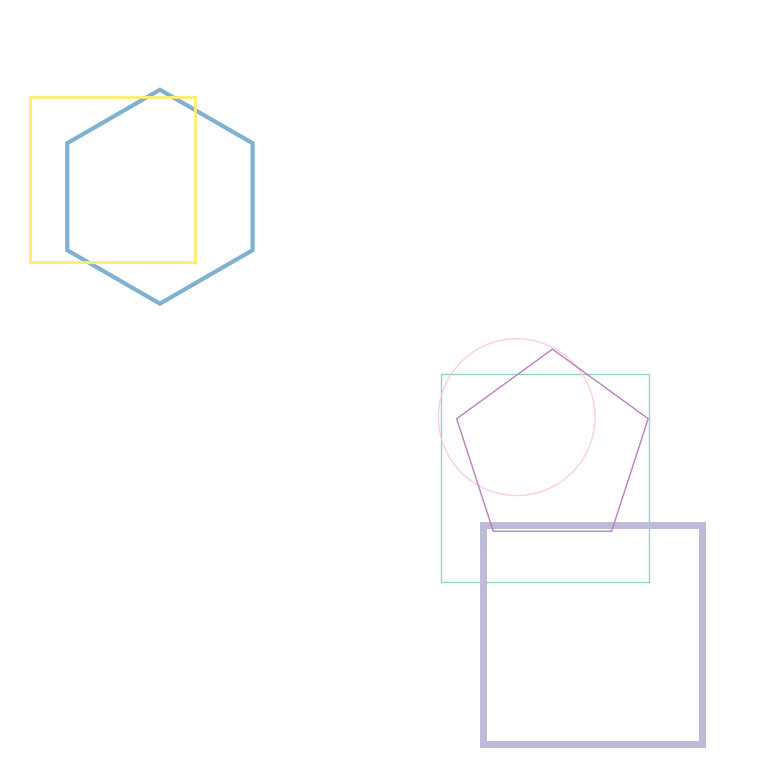[{"shape": "square", "thickness": 0.5, "radius": 0.67, "center": [0.708, 0.38]}, {"shape": "square", "thickness": 2.5, "radius": 0.71, "center": [0.77, 0.176]}, {"shape": "hexagon", "thickness": 1.5, "radius": 0.69, "center": [0.208, 0.745]}, {"shape": "circle", "thickness": 0.5, "radius": 0.51, "center": [0.671, 0.458]}, {"shape": "pentagon", "thickness": 0.5, "radius": 0.65, "center": [0.717, 0.416]}, {"shape": "square", "thickness": 1, "radius": 0.54, "center": [0.146, 0.767]}]